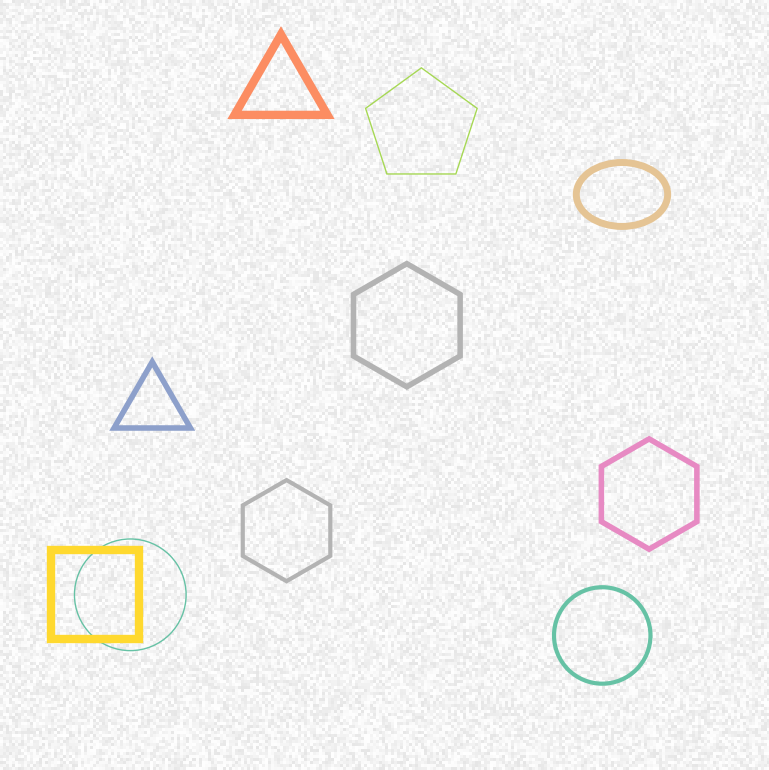[{"shape": "circle", "thickness": 0.5, "radius": 0.36, "center": [0.169, 0.228]}, {"shape": "circle", "thickness": 1.5, "radius": 0.31, "center": [0.782, 0.175]}, {"shape": "triangle", "thickness": 3, "radius": 0.35, "center": [0.365, 0.886]}, {"shape": "triangle", "thickness": 2, "radius": 0.29, "center": [0.198, 0.473]}, {"shape": "hexagon", "thickness": 2, "radius": 0.36, "center": [0.843, 0.358]}, {"shape": "pentagon", "thickness": 0.5, "radius": 0.38, "center": [0.547, 0.836]}, {"shape": "square", "thickness": 3, "radius": 0.29, "center": [0.123, 0.228]}, {"shape": "oval", "thickness": 2.5, "radius": 0.3, "center": [0.808, 0.747]}, {"shape": "hexagon", "thickness": 1.5, "radius": 0.33, "center": [0.372, 0.311]}, {"shape": "hexagon", "thickness": 2, "radius": 0.4, "center": [0.528, 0.578]}]